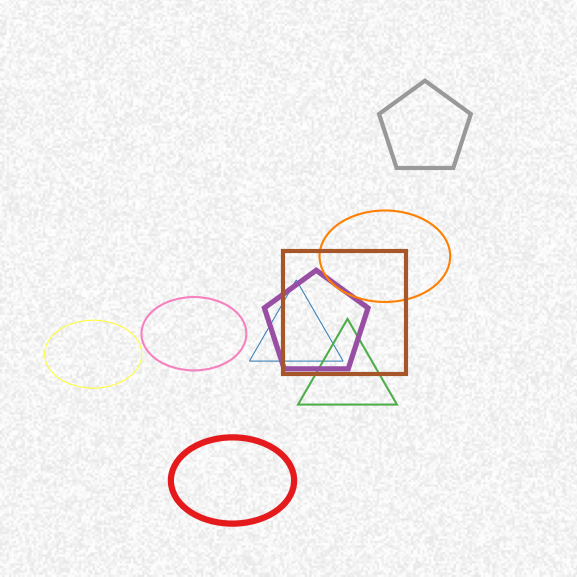[{"shape": "oval", "thickness": 3, "radius": 0.53, "center": [0.403, 0.167]}, {"shape": "triangle", "thickness": 0.5, "radius": 0.47, "center": [0.513, 0.421]}, {"shape": "triangle", "thickness": 1, "radius": 0.49, "center": [0.602, 0.348]}, {"shape": "pentagon", "thickness": 2.5, "radius": 0.47, "center": [0.548, 0.437]}, {"shape": "oval", "thickness": 1, "radius": 0.57, "center": [0.666, 0.555]}, {"shape": "oval", "thickness": 0.5, "radius": 0.42, "center": [0.161, 0.386]}, {"shape": "square", "thickness": 2, "radius": 0.53, "center": [0.596, 0.458]}, {"shape": "oval", "thickness": 1, "radius": 0.45, "center": [0.336, 0.421]}, {"shape": "pentagon", "thickness": 2, "radius": 0.42, "center": [0.736, 0.776]}]